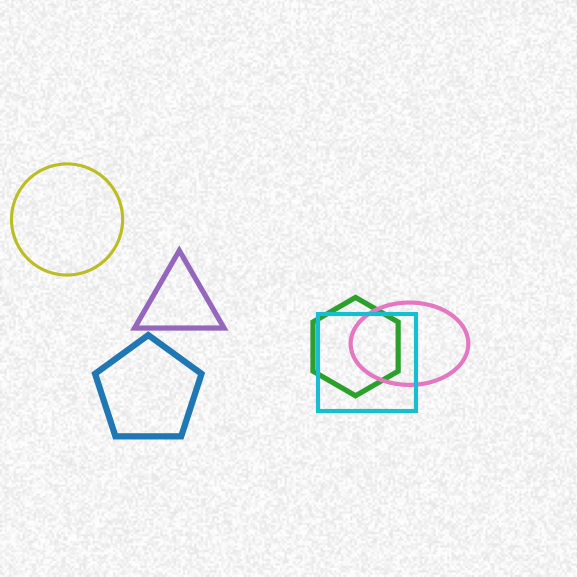[{"shape": "pentagon", "thickness": 3, "radius": 0.48, "center": [0.257, 0.322]}, {"shape": "hexagon", "thickness": 2.5, "radius": 0.43, "center": [0.616, 0.399]}, {"shape": "triangle", "thickness": 2.5, "radius": 0.45, "center": [0.31, 0.476]}, {"shape": "oval", "thickness": 2, "radius": 0.51, "center": [0.709, 0.404]}, {"shape": "circle", "thickness": 1.5, "radius": 0.48, "center": [0.116, 0.619]}, {"shape": "square", "thickness": 2, "radius": 0.42, "center": [0.636, 0.371]}]